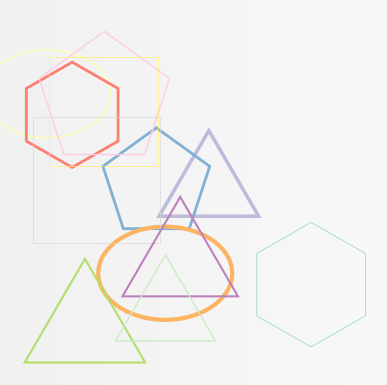[{"shape": "hexagon", "thickness": 0.5, "radius": 0.81, "center": [0.803, 0.261]}, {"shape": "oval", "thickness": 1, "radius": 0.82, "center": [0.122, 0.756]}, {"shape": "triangle", "thickness": 2.5, "radius": 0.74, "center": [0.539, 0.513]}, {"shape": "hexagon", "thickness": 2, "radius": 0.68, "center": [0.186, 0.702]}, {"shape": "pentagon", "thickness": 2, "radius": 0.72, "center": [0.403, 0.523]}, {"shape": "oval", "thickness": 3, "radius": 0.86, "center": [0.426, 0.29]}, {"shape": "triangle", "thickness": 1.5, "radius": 0.9, "center": [0.219, 0.148]}, {"shape": "pentagon", "thickness": 1, "radius": 0.88, "center": [0.269, 0.742]}, {"shape": "square", "thickness": 0.5, "radius": 0.82, "center": [0.248, 0.533]}, {"shape": "triangle", "thickness": 1.5, "radius": 0.86, "center": [0.465, 0.316]}, {"shape": "triangle", "thickness": 1, "radius": 0.74, "center": [0.427, 0.189]}, {"shape": "square", "thickness": 0.5, "radius": 0.71, "center": [0.267, 0.711]}]